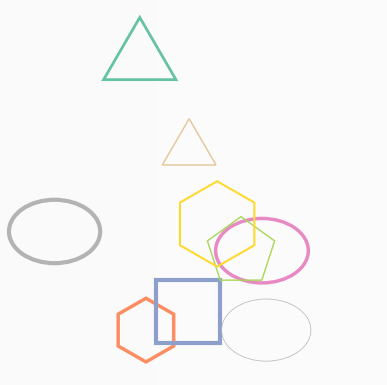[{"shape": "triangle", "thickness": 2, "radius": 0.54, "center": [0.361, 0.847]}, {"shape": "hexagon", "thickness": 2.5, "radius": 0.41, "center": [0.377, 0.143]}, {"shape": "square", "thickness": 3, "radius": 0.41, "center": [0.485, 0.19]}, {"shape": "oval", "thickness": 2.5, "radius": 0.6, "center": [0.676, 0.349]}, {"shape": "pentagon", "thickness": 1, "radius": 0.46, "center": [0.622, 0.346]}, {"shape": "hexagon", "thickness": 1.5, "radius": 0.55, "center": [0.56, 0.418]}, {"shape": "triangle", "thickness": 1, "radius": 0.4, "center": [0.488, 0.611]}, {"shape": "oval", "thickness": 0.5, "radius": 0.58, "center": [0.687, 0.143]}, {"shape": "oval", "thickness": 3, "radius": 0.59, "center": [0.141, 0.399]}]